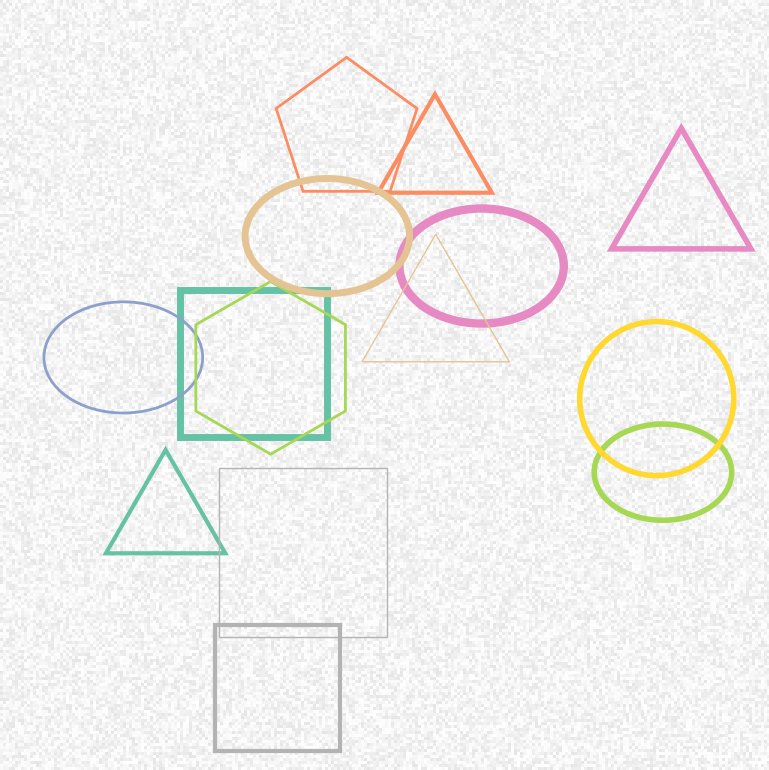[{"shape": "triangle", "thickness": 1.5, "radius": 0.45, "center": [0.215, 0.326]}, {"shape": "square", "thickness": 2.5, "radius": 0.48, "center": [0.329, 0.528]}, {"shape": "pentagon", "thickness": 1, "radius": 0.48, "center": [0.45, 0.829]}, {"shape": "triangle", "thickness": 1.5, "radius": 0.43, "center": [0.565, 0.792]}, {"shape": "oval", "thickness": 1, "radius": 0.52, "center": [0.16, 0.536]}, {"shape": "oval", "thickness": 3, "radius": 0.53, "center": [0.626, 0.654]}, {"shape": "triangle", "thickness": 2, "radius": 0.52, "center": [0.885, 0.729]}, {"shape": "oval", "thickness": 2, "radius": 0.45, "center": [0.861, 0.387]}, {"shape": "hexagon", "thickness": 1, "radius": 0.56, "center": [0.351, 0.522]}, {"shape": "circle", "thickness": 2, "radius": 0.5, "center": [0.853, 0.482]}, {"shape": "oval", "thickness": 2.5, "radius": 0.53, "center": [0.425, 0.693]}, {"shape": "triangle", "thickness": 0.5, "radius": 0.55, "center": [0.566, 0.585]}, {"shape": "square", "thickness": 1.5, "radius": 0.41, "center": [0.36, 0.106]}, {"shape": "square", "thickness": 0.5, "radius": 0.55, "center": [0.393, 0.282]}]